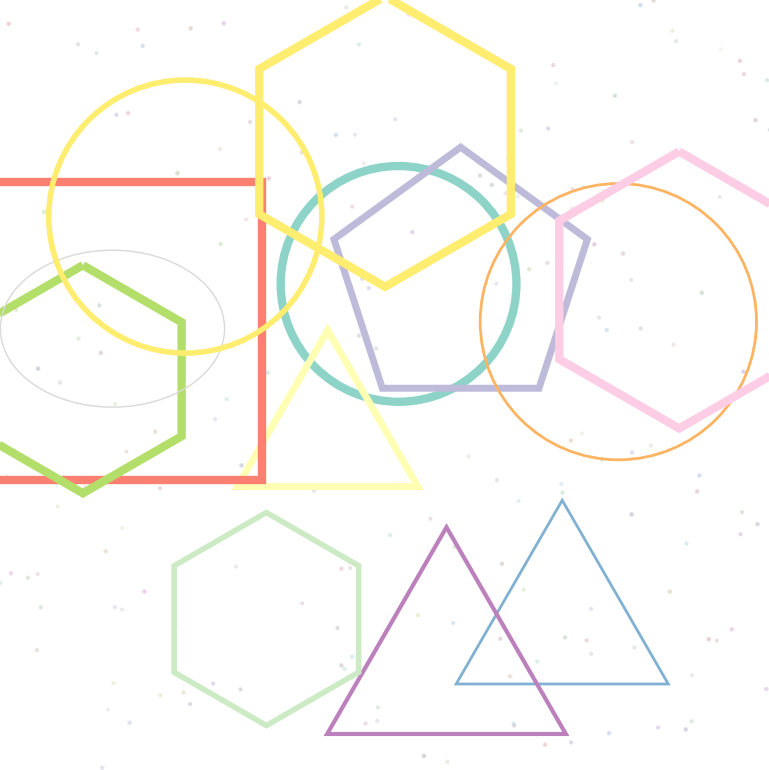[{"shape": "circle", "thickness": 3, "radius": 0.77, "center": [0.518, 0.631]}, {"shape": "triangle", "thickness": 2.5, "radius": 0.68, "center": [0.425, 0.436]}, {"shape": "pentagon", "thickness": 2.5, "radius": 0.87, "center": [0.598, 0.636]}, {"shape": "square", "thickness": 3, "radius": 0.97, "center": [0.146, 0.57]}, {"shape": "triangle", "thickness": 1, "radius": 0.8, "center": [0.73, 0.191]}, {"shape": "circle", "thickness": 1, "radius": 0.9, "center": [0.803, 0.582]}, {"shape": "hexagon", "thickness": 3, "radius": 0.74, "center": [0.108, 0.507]}, {"shape": "hexagon", "thickness": 3, "radius": 0.9, "center": [0.882, 0.623]}, {"shape": "oval", "thickness": 0.5, "radius": 0.73, "center": [0.146, 0.573]}, {"shape": "triangle", "thickness": 1.5, "radius": 0.89, "center": [0.58, 0.136]}, {"shape": "hexagon", "thickness": 2, "radius": 0.69, "center": [0.346, 0.196]}, {"shape": "circle", "thickness": 2, "radius": 0.89, "center": [0.241, 0.719]}, {"shape": "hexagon", "thickness": 3, "radius": 0.94, "center": [0.5, 0.816]}]